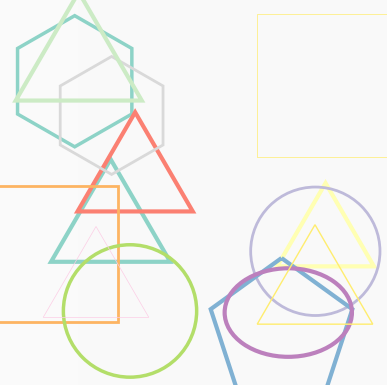[{"shape": "triangle", "thickness": 3, "radius": 0.89, "center": [0.285, 0.409]}, {"shape": "hexagon", "thickness": 2.5, "radius": 0.85, "center": [0.193, 0.789]}, {"shape": "triangle", "thickness": 3, "radius": 0.72, "center": [0.84, 0.38]}, {"shape": "circle", "thickness": 2, "radius": 0.83, "center": [0.814, 0.347]}, {"shape": "triangle", "thickness": 3, "radius": 0.86, "center": [0.349, 0.537]}, {"shape": "pentagon", "thickness": 3, "radius": 0.96, "center": [0.727, 0.138]}, {"shape": "square", "thickness": 2, "radius": 0.88, "center": [0.127, 0.339]}, {"shape": "circle", "thickness": 2.5, "radius": 0.86, "center": [0.336, 0.192]}, {"shape": "triangle", "thickness": 0.5, "radius": 0.79, "center": [0.248, 0.254]}, {"shape": "hexagon", "thickness": 2, "radius": 0.77, "center": [0.288, 0.7]}, {"shape": "oval", "thickness": 3, "radius": 0.82, "center": [0.744, 0.188]}, {"shape": "triangle", "thickness": 3, "radius": 0.94, "center": [0.203, 0.833]}, {"shape": "triangle", "thickness": 1, "radius": 0.86, "center": [0.813, 0.244]}, {"shape": "square", "thickness": 0.5, "radius": 0.93, "center": [0.849, 0.777]}]